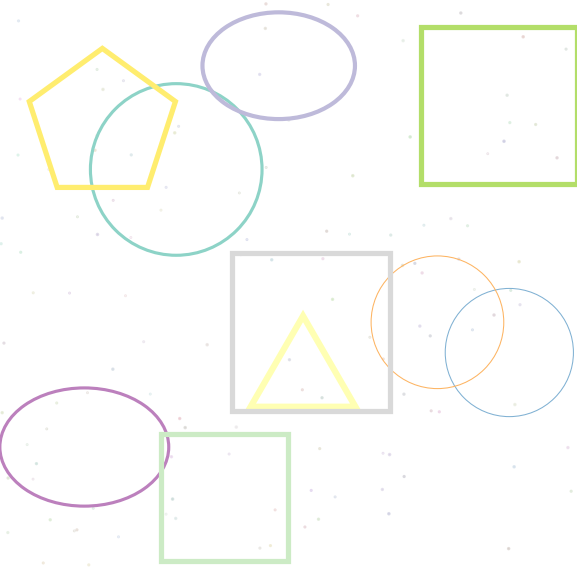[{"shape": "circle", "thickness": 1.5, "radius": 0.74, "center": [0.305, 0.706]}, {"shape": "triangle", "thickness": 3, "radius": 0.52, "center": [0.525, 0.347]}, {"shape": "oval", "thickness": 2, "radius": 0.66, "center": [0.483, 0.885]}, {"shape": "circle", "thickness": 0.5, "radius": 0.55, "center": [0.882, 0.389]}, {"shape": "circle", "thickness": 0.5, "radius": 0.57, "center": [0.757, 0.441]}, {"shape": "square", "thickness": 2.5, "radius": 0.68, "center": [0.864, 0.817]}, {"shape": "square", "thickness": 2.5, "radius": 0.68, "center": [0.539, 0.424]}, {"shape": "oval", "thickness": 1.5, "radius": 0.73, "center": [0.146, 0.225]}, {"shape": "square", "thickness": 2.5, "radius": 0.55, "center": [0.389, 0.138]}, {"shape": "pentagon", "thickness": 2.5, "radius": 0.67, "center": [0.177, 0.782]}]